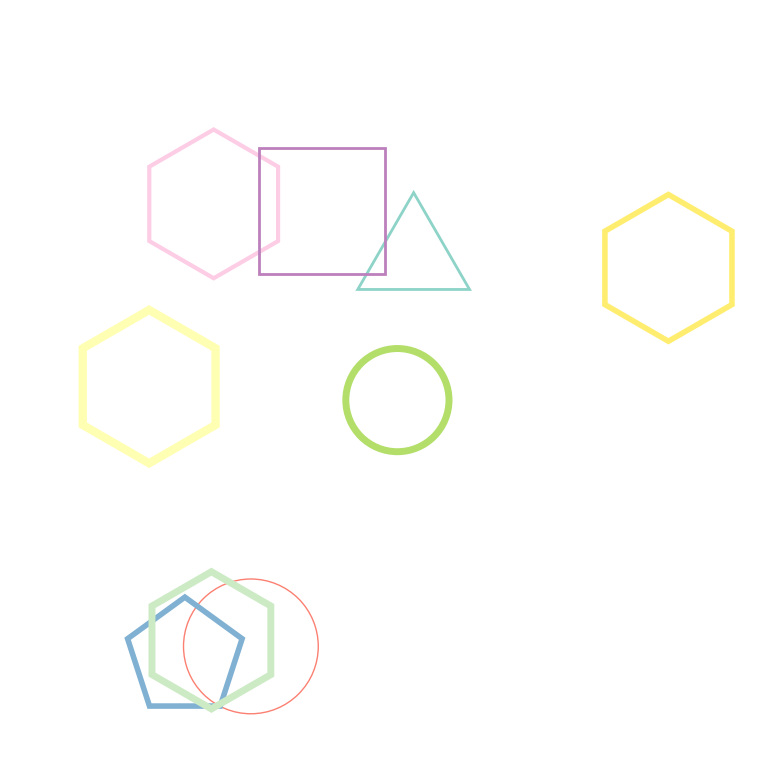[{"shape": "triangle", "thickness": 1, "radius": 0.42, "center": [0.537, 0.666]}, {"shape": "hexagon", "thickness": 3, "radius": 0.5, "center": [0.194, 0.498]}, {"shape": "circle", "thickness": 0.5, "radius": 0.44, "center": [0.326, 0.161]}, {"shape": "pentagon", "thickness": 2, "radius": 0.39, "center": [0.24, 0.146]}, {"shape": "circle", "thickness": 2.5, "radius": 0.33, "center": [0.516, 0.48]}, {"shape": "hexagon", "thickness": 1.5, "radius": 0.48, "center": [0.278, 0.735]}, {"shape": "square", "thickness": 1, "radius": 0.41, "center": [0.418, 0.726]}, {"shape": "hexagon", "thickness": 2.5, "radius": 0.45, "center": [0.275, 0.168]}, {"shape": "hexagon", "thickness": 2, "radius": 0.48, "center": [0.868, 0.652]}]